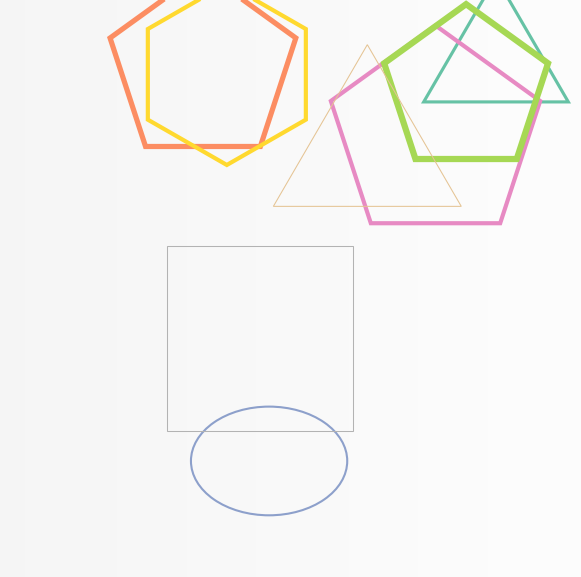[{"shape": "triangle", "thickness": 1.5, "radius": 0.72, "center": [0.853, 0.894]}, {"shape": "pentagon", "thickness": 2.5, "radius": 0.84, "center": [0.349, 0.881]}, {"shape": "oval", "thickness": 1, "radius": 0.67, "center": [0.463, 0.201]}, {"shape": "pentagon", "thickness": 2, "radius": 0.95, "center": [0.749, 0.766]}, {"shape": "pentagon", "thickness": 3, "radius": 0.74, "center": [0.802, 0.844]}, {"shape": "hexagon", "thickness": 2, "radius": 0.78, "center": [0.39, 0.87]}, {"shape": "triangle", "thickness": 0.5, "radius": 0.93, "center": [0.632, 0.735]}, {"shape": "square", "thickness": 0.5, "radius": 0.8, "center": [0.448, 0.413]}]